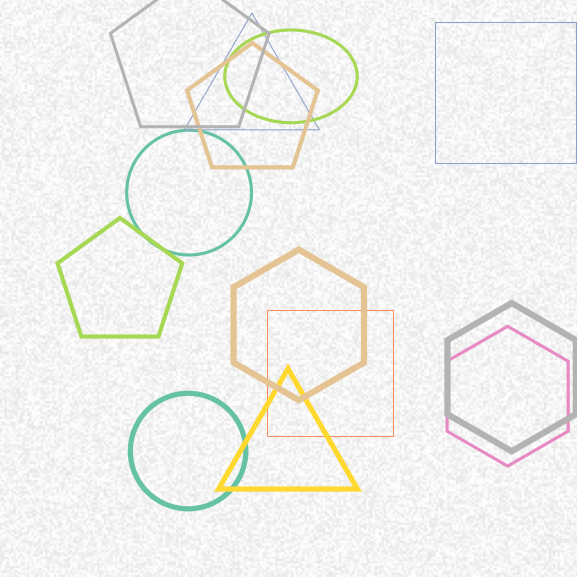[{"shape": "circle", "thickness": 1.5, "radius": 0.54, "center": [0.327, 0.666]}, {"shape": "circle", "thickness": 2.5, "radius": 0.5, "center": [0.326, 0.218]}, {"shape": "square", "thickness": 0.5, "radius": 0.55, "center": [0.571, 0.353]}, {"shape": "square", "thickness": 0.5, "radius": 0.61, "center": [0.875, 0.839]}, {"shape": "triangle", "thickness": 0.5, "radius": 0.67, "center": [0.436, 0.842]}, {"shape": "hexagon", "thickness": 1.5, "radius": 0.61, "center": [0.879, 0.313]}, {"shape": "pentagon", "thickness": 2, "radius": 0.57, "center": [0.208, 0.508]}, {"shape": "oval", "thickness": 1.5, "radius": 0.57, "center": [0.504, 0.867]}, {"shape": "triangle", "thickness": 2.5, "radius": 0.69, "center": [0.499, 0.222]}, {"shape": "pentagon", "thickness": 2, "radius": 0.6, "center": [0.437, 0.806]}, {"shape": "hexagon", "thickness": 3, "radius": 0.65, "center": [0.517, 0.437]}, {"shape": "pentagon", "thickness": 1.5, "radius": 0.72, "center": [0.329, 0.897]}, {"shape": "hexagon", "thickness": 3, "radius": 0.64, "center": [0.886, 0.346]}]